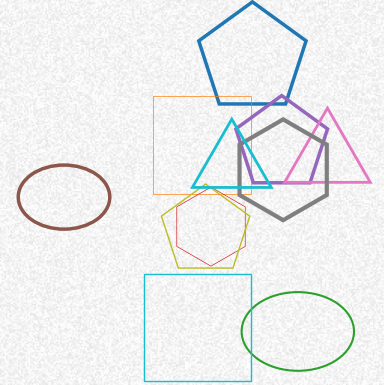[{"shape": "pentagon", "thickness": 2.5, "radius": 0.73, "center": [0.656, 0.849]}, {"shape": "square", "thickness": 0.5, "radius": 0.64, "center": [0.525, 0.624]}, {"shape": "oval", "thickness": 1.5, "radius": 0.73, "center": [0.774, 0.139]}, {"shape": "hexagon", "thickness": 0.5, "radius": 0.51, "center": [0.548, 0.411]}, {"shape": "pentagon", "thickness": 2.5, "radius": 0.63, "center": [0.732, 0.627]}, {"shape": "oval", "thickness": 2.5, "radius": 0.59, "center": [0.166, 0.488]}, {"shape": "triangle", "thickness": 2, "radius": 0.64, "center": [0.851, 0.591]}, {"shape": "hexagon", "thickness": 3, "radius": 0.65, "center": [0.735, 0.559]}, {"shape": "pentagon", "thickness": 1, "radius": 0.6, "center": [0.534, 0.401]}, {"shape": "square", "thickness": 1, "radius": 0.69, "center": [0.513, 0.148]}, {"shape": "triangle", "thickness": 2, "radius": 0.59, "center": [0.602, 0.572]}]